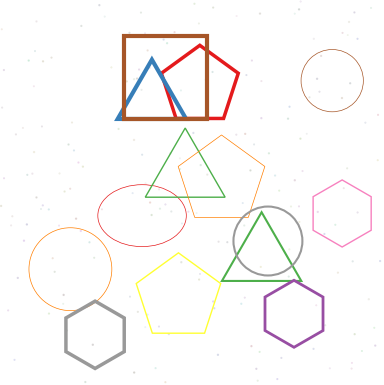[{"shape": "pentagon", "thickness": 2.5, "radius": 0.52, "center": [0.519, 0.777]}, {"shape": "oval", "thickness": 0.5, "radius": 0.57, "center": [0.369, 0.44]}, {"shape": "triangle", "thickness": 3, "radius": 0.51, "center": [0.395, 0.742]}, {"shape": "triangle", "thickness": 1.5, "radius": 0.59, "center": [0.679, 0.33]}, {"shape": "triangle", "thickness": 1, "radius": 0.6, "center": [0.481, 0.548]}, {"shape": "hexagon", "thickness": 2, "radius": 0.44, "center": [0.764, 0.185]}, {"shape": "pentagon", "thickness": 0.5, "radius": 0.59, "center": [0.575, 0.531]}, {"shape": "circle", "thickness": 0.5, "radius": 0.54, "center": [0.183, 0.301]}, {"shape": "pentagon", "thickness": 1, "radius": 0.58, "center": [0.464, 0.228]}, {"shape": "circle", "thickness": 0.5, "radius": 0.4, "center": [0.863, 0.791]}, {"shape": "square", "thickness": 3, "radius": 0.54, "center": [0.43, 0.799]}, {"shape": "hexagon", "thickness": 1, "radius": 0.44, "center": [0.889, 0.446]}, {"shape": "hexagon", "thickness": 2.5, "radius": 0.44, "center": [0.247, 0.13]}, {"shape": "circle", "thickness": 1.5, "radius": 0.45, "center": [0.696, 0.374]}]